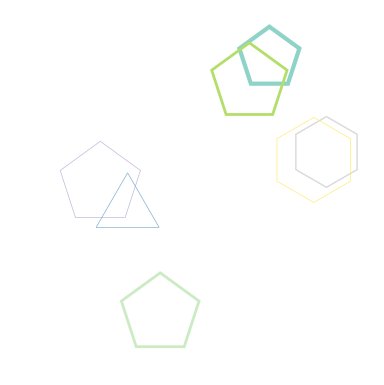[{"shape": "pentagon", "thickness": 3, "radius": 0.41, "center": [0.7, 0.849]}, {"shape": "pentagon", "thickness": 0.5, "radius": 0.55, "center": [0.261, 0.523]}, {"shape": "triangle", "thickness": 0.5, "radius": 0.47, "center": [0.331, 0.457]}, {"shape": "pentagon", "thickness": 2, "radius": 0.51, "center": [0.648, 0.786]}, {"shape": "hexagon", "thickness": 1, "radius": 0.46, "center": [0.848, 0.605]}, {"shape": "pentagon", "thickness": 2, "radius": 0.53, "center": [0.416, 0.185]}, {"shape": "hexagon", "thickness": 0.5, "radius": 0.55, "center": [0.815, 0.585]}]